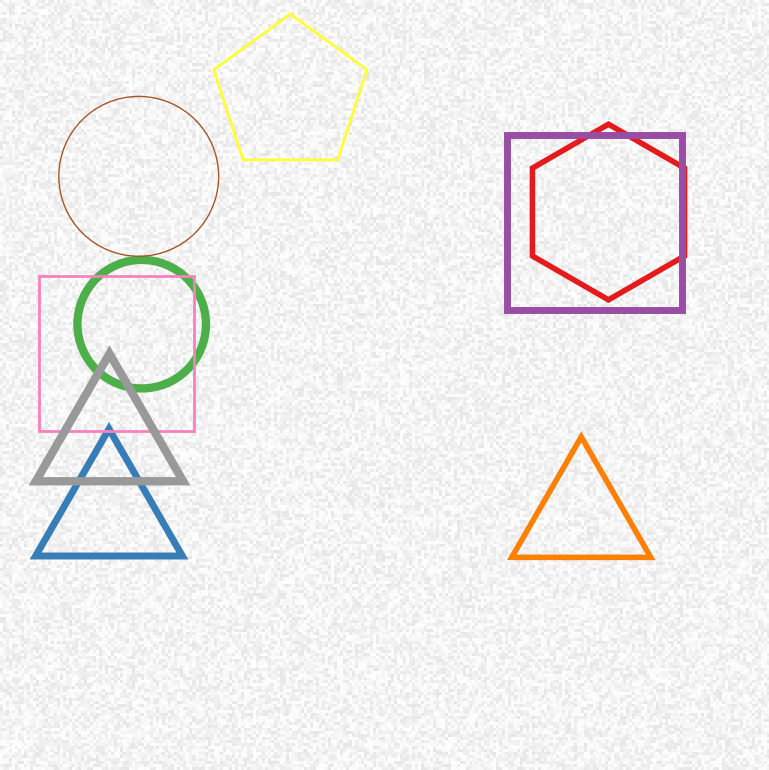[{"shape": "hexagon", "thickness": 2, "radius": 0.57, "center": [0.79, 0.725]}, {"shape": "triangle", "thickness": 2.5, "radius": 0.55, "center": [0.142, 0.333]}, {"shape": "circle", "thickness": 3, "radius": 0.42, "center": [0.184, 0.579]}, {"shape": "square", "thickness": 2.5, "radius": 0.57, "center": [0.772, 0.711]}, {"shape": "triangle", "thickness": 2, "radius": 0.52, "center": [0.755, 0.328]}, {"shape": "pentagon", "thickness": 1, "radius": 0.52, "center": [0.377, 0.877]}, {"shape": "circle", "thickness": 0.5, "radius": 0.52, "center": [0.18, 0.771]}, {"shape": "square", "thickness": 1, "radius": 0.5, "center": [0.151, 0.541]}, {"shape": "triangle", "thickness": 3, "radius": 0.55, "center": [0.142, 0.43]}]